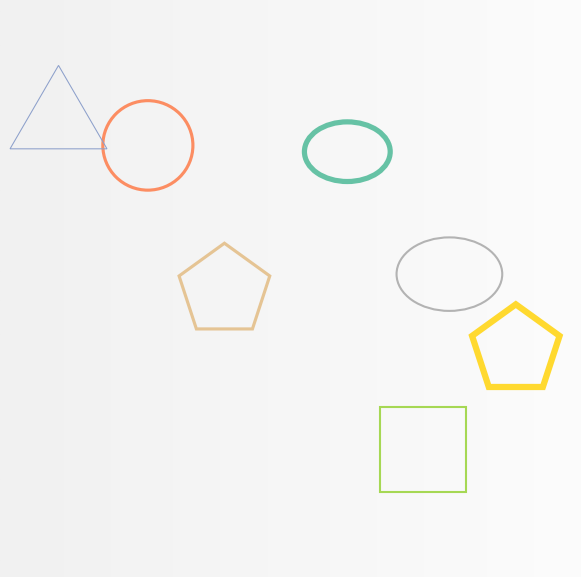[{"shape": "oval", "thickness": 2.5, "radius": 0.37, "center": [0.598, 0.736]}, {"shape": "circle", "thickness": 1.5, "radius": 0.39, "center": [0.254, 0.747]}, {"shape": "triangle", "thickness": 0.5, "radius": 0.48, "center": [0.101, 0.79]}, {"shape": "square", "thickness": 1, "radius": 0.37, "center": [0.728, 0.221]}, {"shape": "pentagon", "thickness": 3, "radius": 0.4, "center": [0.887, 0.393]}, {"shape": "pentagon", "thickness": 1.5, "radius": 0.41, "center": [0.386, 0.496]}, {"shape": "oval", "thickness": 1, "radius": 0.45, "center": [0.773, 0.524]}]